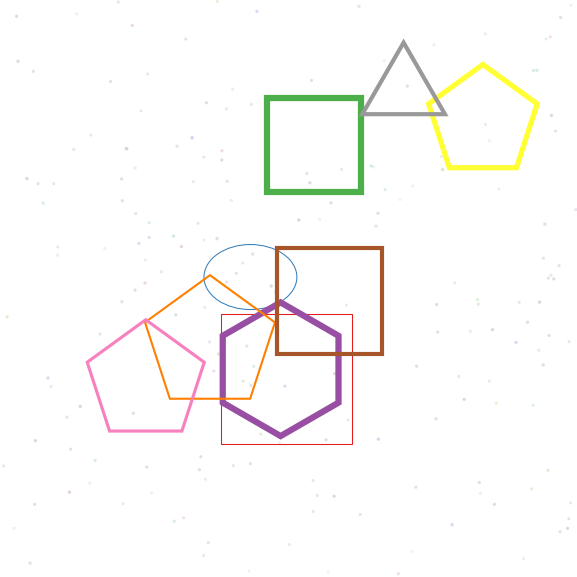[{"shape": "square", "thickness": 0.5, "radius": 0.57, "center": [0.496, 0.343]}, {"shape": "oval", "thickness": 0.5, "radius": 0.4, "center": [0.434, 0.519]}, {"shape": "square", "thickness": 3, "radius": 0.41, "center": [0.544, 0.749]}, {"shape": "hexagon", "thickness": 3, "radius": 0.58, "center": [0.486, 0.36]}, {"shape": "pentagon", "thickness": 1, "radius": 0.59, "center": [0.364, 0.404]}, {"shape": "pentagon", "thickness": 2.5, "radius": 0.49, "center": [0.836, 0.789]}, {"shape": "square", "thickness": 2, "radius": 0.46, "center": [0.571, 0.478]}, {"shape": "pentagon", "thickness": 1.5, "radius": 0.53, "center": [0.252, 0.339]}, {"shape": "triangle", "thickness": 2, "radius": 0.41, "center": [0.699, 0.843]}]